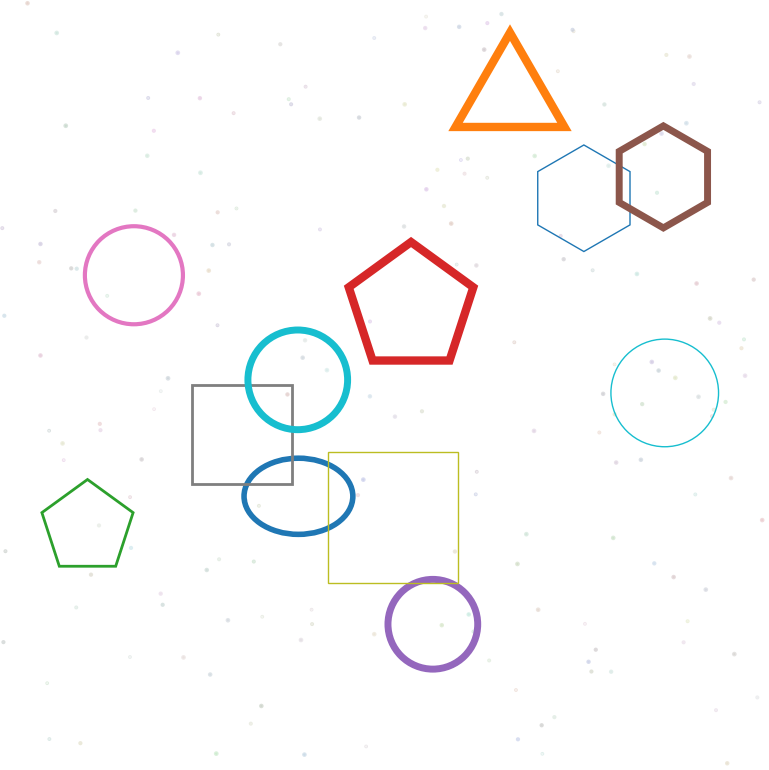[{"shape": "oval", "thickness": 2, "radius": 0.35, "center": [0.388, 0.355]}, {"shape": "hexagon", "thickness": 0.5, "radius": 0.35, "center": [0.758, 0.743]}, {"shape": "triangle", "thickness": 3, "radius": 0.41, "center": [0.662, 0.876]}, {"shape": "pentagon", "thickness": 1, "radius": 0.31, "center": [0.114, 0.315]}, {"shape": "pentagon", "thickness": 3, "radius": 0.43, "center": [0.534, 0.601]}, {"shape": "circle", "thickness": 2.5, "radius": 0.29, "center": [0.562, 0.189]}, {"shape": "hexagon", "thickness": 2.5, "radius": 0.33, "center": [0.862, 0.77]}, {"shape": "circle", "thickness": 1.5, "radius": 0.32, "center": [0.174, 0.643]}, {"shape": "square", "thickness": 1, "radius": 0.32, "center": [0.314, 0.436]}, {"shape": "square", "thickness": 0.5, "radius": 0.42, "center": [0.51, 0.328]}, {"shape": "circle", "thickness": 2.5, "radius": 0.32, "center": [0.387, 0.507]}, {"shape": "circle", "thickness": 0.5, "radius": 0.35, "center": [0.863, 0.49]}]